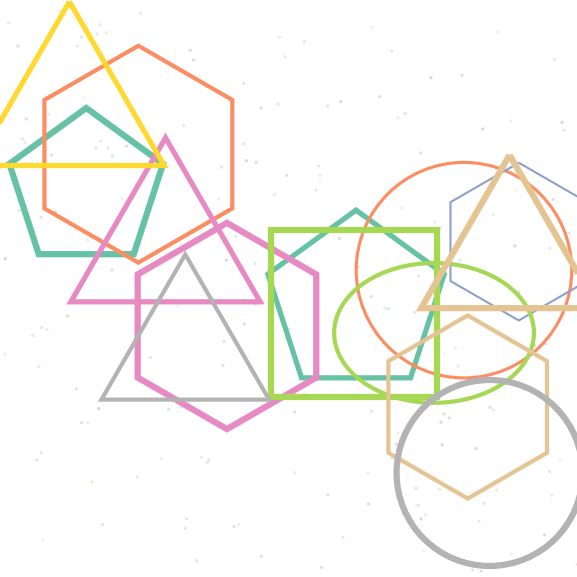[{"shape": "pentagon", "thickness": 2.5, "radius": 0.8, "center": [0.616, 0.475]}, {"shape": "pentagon", "thickness": 3, "radius": 0.7, "center": [0.149, 0.672]}, {"shape": "hexagon", "thickness": 2, "radius": 0.94, "center": [0.24, 0.732]}, {"shape": "circle", "thickness": 1.5, "radius": 0.93, "center": [0.803, 0.531]}, {"shape": "hexagon", "thickness": 1, "radius": 0.68, "center": [0.898, 0.581]}, {"shape": "triangle", "thickness": 2.5, "radius": 0.95, "center": [0.287, 0.571]}, {"shape": "hexagon", "thickness": 3, "radius": 0.89, "center": [0.393, 0.435]}, {"shape": "square", "thickness": 3, "radius": 0.72, "center": [0.613, 0.456]}, {"shape": "oval", "thickness": 2, "radius": 0.86, "center": [0.752, 0.423]}, {"shape": "triangle", "thickness": 2.5, "radius": 0.95, "center": [0.12, 0.807]}, {"shape": "hexagon", "thickness": 2, "radius": 0.79, "center": [0.81, 0.294]}, {"shape": "triangle", "thickness": 3, "radius": 0.88, "center": [0.882, 0.554]}, {"shape": "triangle", "thickness": 2, "radius": 0.84, "center": [0.321, 0.391]}, {"shape": "circle", "thickness": 3, "radius": 0.81, "center": [0.848, 0.18]}]